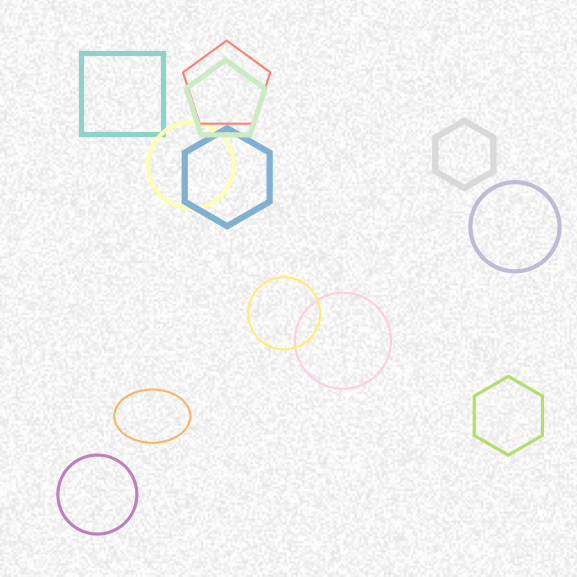[{"shape": "square", "thickness": 2.5, "radius": 0.35, "center": [0.212, 0.837]}, {"shape": "circle", "thickness": 2, "radius": 0.37, "center": [0.331, 0.713]}, {"shape": "circle", "thickness": 2, "radius": 0.39, "center": [0.892, 0.606]}, {"shape": "pentagon", "thickness": 1, "radius": 0.4, "center": [0.392, 0.849]}, {"shape": "hexagon", "thickness": 3, "radius": 0.42, "center": [0.393, 0.692]}, {"shape": "oval", "thickness": 1, "radius": 0.33, "center": [0.264, 0.278]}, {"shape": "hexagon", "thickness": 1.5, "radius": 0.34, "center": [0.88, 0.279]}, {"shape": "circle", "thickness": 1, "radius": 0.42, "center": [0.594, 0.409]}, {"shape": "hexagon", "thickness": 3, "radius": 0.29, "center": [0.804, 0.732]}, {"shape": "circle", "thickness": 1.5, "radius": 0.34, "center": [0.169, 0.143]}, {"shape": "pentagon", "thickness": 2.5, "radius": 0.36, "center": [0.391, 0.824]}, {"shape": "circle", "thickness": 1, "radius": 0.31, "center": [0.492, 0.457]}]